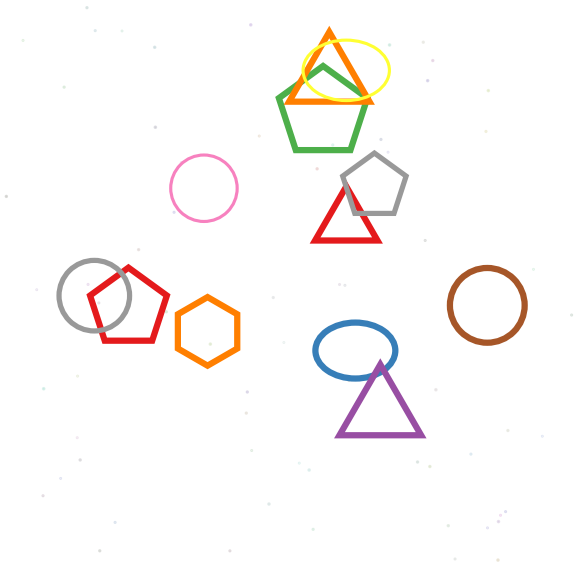[{"shape": "pentagon", "thickness": 3, "radius": 0.35, "center": [0.222, 0.466]}, {"shape": "triangle", "thickness": 3, "radius": 0.31, "center": [0.6, 0.614]}, {"shape": "oval", "thickness": 3, "radius": 0.35, "center": [0.615, 0.392]}, {"shape": "pentagon", "thickness": 3, "radius": 0.4, "center": [0.559, 0.804]}, {"shape": "triangle", "thickness": 3, "radius": 0.41, "center": [0.659, 0.286]}, {"shape": "hexagon", "thickness": 3, "radius": 0.3, "center": [0.359, 0.425]}, {"shape": "triangle", "thickness": 3, "radius": 0.4, "center": [0.57, 0.863]}, {"shape": "oval", "thickness": 1.5, "radius": 0.37, "center": [0.6, 0.877]}, {"shape": "circle", "thickness": 3, "radius": 0.32, "center": [0.844, 0.47]}, {"shape": "circle", "thickness": 1.5, "radius": 0.29, "center": [0.353, 0.673]}, {"shape": "pentagon", "thickness": 2.5, "radius": 0.29, "center": [0.648, 0.676]}, {"shape": "circle", "thickness": 2.5, "radius": 0.31, "center": [0.163, 0.487]}]